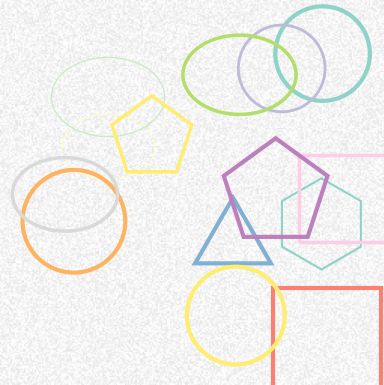[{"shape": "circle", "thickness": 3, "radius": 0.61, "center": [0.838, 0.861]}, {"shape": "hexagon", "thickness": 1.5, "radius": 0.59, "center": [0.835, 0.419]}, {"shape": "oval", "thickness": 0.5, "radius": 0.6, "center": [0.282, 0.619]}, {"shape": "circle", "thickness": 2, "radius": 0.56, "center": [0.732, 0.822]}, {"shape": "square", "thickness": 3, "radius": 0.7, "center": [0.85, 0.113]}, {"shape": "triangle", "thickness": 3, "radius": 0.57, "center": [0.605, 0.373]}, {"shape": "circle", "thickness": 3, "radius": 0.67, "center": [0.192, 0.425]}, {"shape": "oval", "thickness": 2.5, "radius": 0.74, "center": [0.622, 0.806]}, {"shape": "square", "thickness": 2.5, "radius": 0.56, "center": [0.889, 0.485]}, {"shape": "oval", "thickness": 2.5, "radius": 0.68, "center": [0.169, 0.495]}, {"shape": "pentagon", "thickness": 3, "radius": 0.71, "center": [0.716, 0.499]}, {"shape": "oval", "thickness": 1, "radius": 0.73, "center": [0.28, 0.748]}, {"shape": "circle", "thickness": 3, "radius": 0.64, "center": [0.613, 0.18]}, {"shape": "pentagon", "thickness": 2.5, "radius": 0.55, "center": [0.394, 0.642]}]